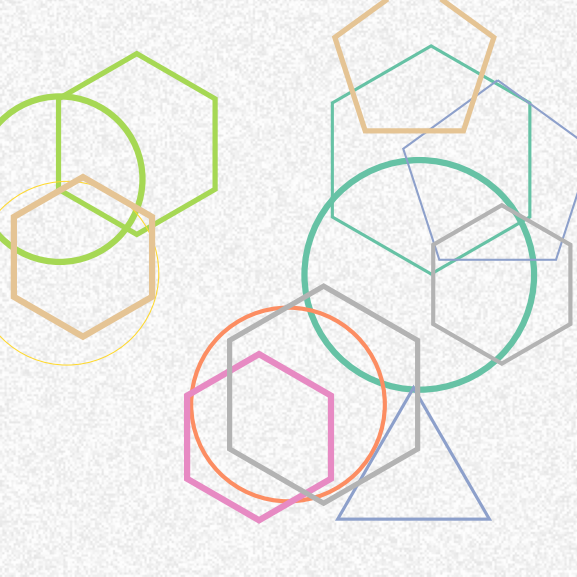[{"shape": "hexagon", "thickness": 1.5, "radius": 0.99, "center": [0.746, 0.722]}, {"shape": "circle", "thickness": 3, "radius": 0.99, "center": [0.726, 0.523]}, {"shape": "circle", "thickness": 2, "radius": 0.84, "center": [0.499, 0.299]}, {"shape": "triangle", "thickness": 1.5, "radius": 0.76, "center": [0.716, 0.176]}, {"shape": "pentagon", "thickness": 1, "radius": 0.86, "center": [0.862, 0.688]}, {"shape": "hexagon", "thickness": 3, "radius": 0.72, "center": [0.449, 0.242]}, {"shape": "circle", "thickness": 3, "radius": 0.72, "center": [0.103, 0.689]}, {"shape": "hexagon", "thickness": 2.5, "radius": 0.78, "center": [0.237, 0.75]}, {"shape": "circle", "thickness": 0.5, "radius": 0.8, "center": [0.116, 0.526]}, {"shape": "pentagon", "thickness": 2.5, "radius": 0.72, "center": [0.717, 0.89]}, {"shape": "hexagon", "thickness": 3, "radius": 0.69, "center": [0.144, 0.554]}, {"shape": "hexagon", "thickness": 2.5, "radius": 0.94, "center": [0.56, 0.316]}, {"shape": "hexagon", "thickness": 2, "radius": 0.69, "center": [0.869, 0.507]}]